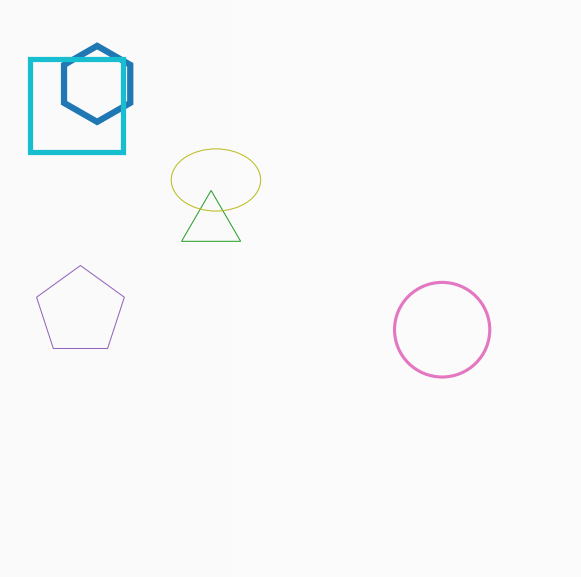[{"shape": "hexagon", "thickness": 3, "radius": 0.33, "center": [0.167, 0.854]}, {"shape": "triangle", "thickness": 0.5, "radius": 0.29, "center": [0.363, 0.611]}, {"shape": "pentagon", "thickness": 0.5, "radius": 0.4, "center": [0.138, 0.46]}, {"shape": "circle", "thickness": 1.5, "radius": 0.41, "center": [0.761, 0.428]}, {"shape": "oval", "thickness": 0.5, "radius": 0.38, "center": [0.371, 0.688]}, {"shape": "square", "thickness": 2.5, "radius": 0.4, "center": [0.132, 0.817]}]